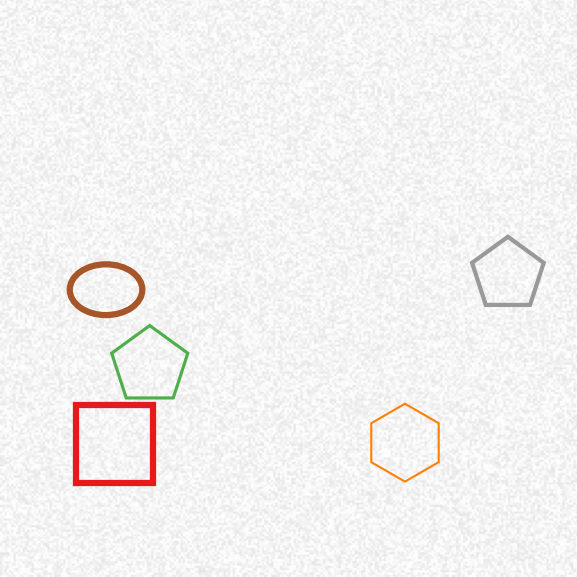[{"shape": "square", "thickness": 3, "radius": 0.34, "center": [0.199, 0.23]}, {"shape": "pentagon", "thickness": 1.5, "radius": 0.35, "center": [0.259, 0.366]}, {"shape": "hexagon", "thickness": 1, "radius": 0.34, "center": [0.701, 0.233]}, {"shape": "oval", "thickness": 3, "radius": 0.31, "center": [0.184, 0.497]}, {"shape": "pentagon", "thickness": 2, "radius": 0.33, "center": [0.879, 0.524]}]